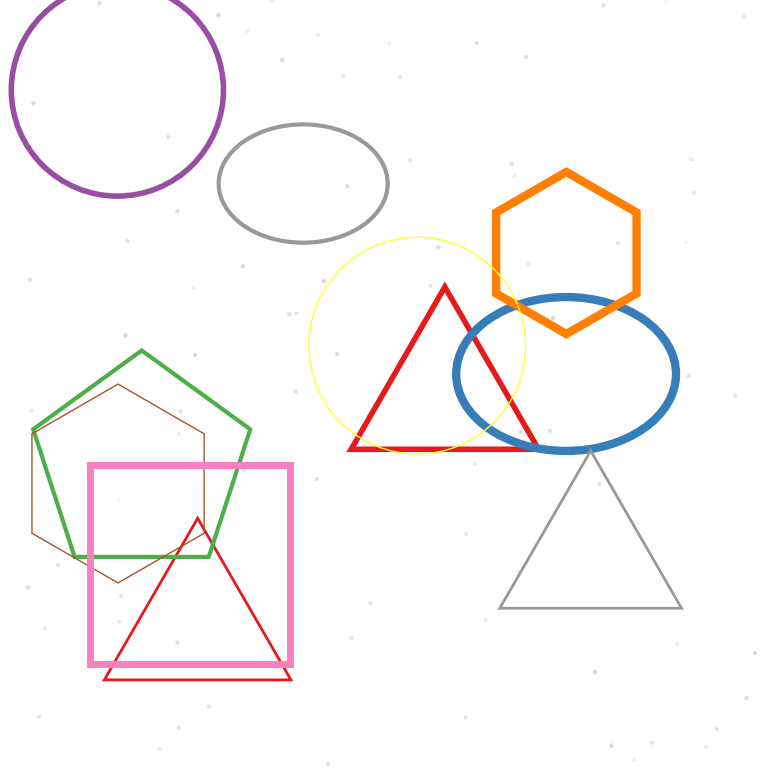[{"shape": "triangle", "thickness": 2, "radius": 0.7, "center": [0.578, 0.487]}, {"shape": "triangle", "thickness": 1, "radius": 0.7, "center": [0.257, 0.187]}, {"shape": "oval", "thickness": 3, "radius": 0.71, "center": [0.735, 0.514]}, {"shape": "pentagon", "thickness": 1.5, "radius": 0.74, "center": [0.184, 0.397]}, {"shape": "circle", "thickness": 2, "radius": 0.69, "center": [0.152, 0.883]}, {"shape": "hexagon", "thickness": 3, "radius": 0.53, "center": [0.736, 0.671]}, {"shape": "circle", "thickness": 0.5, "radius": 0.7, "center": [0.542, 0.551]}, {"shape": "hexagon", "thickness": 0.5, "radius": 0.65, "center": [0.153, 0.372]}, {"shape": "square", "thickness": 2.5, "radius": 0.65, "center": [0.247, 0.267]}, {"shape": "oval", "thickness": 1.5, "radius": 0.55, "center": [0.394, 0.762]}, {"shape": "triangle", "thickness": 1, "radius": 0.68, "center": [0.767, 0.278]}]